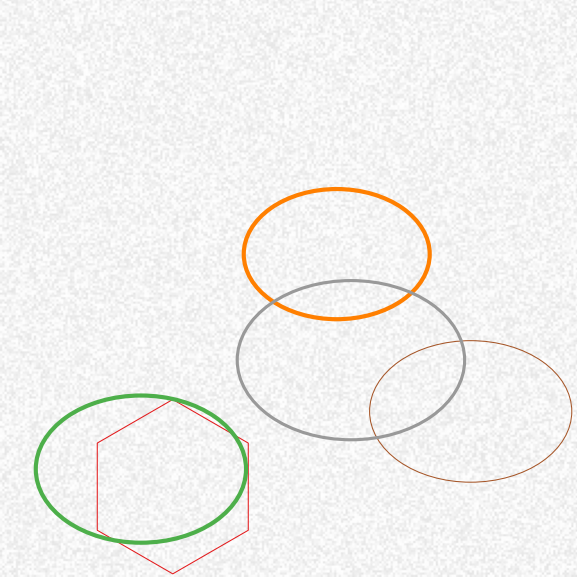[{"shape": "hexagon", "thickness": 0.5, "radius": 0.75, "center": [0.299, 0.156]}, {"shape": "oval", "thickness": 2, "radius": 0.91, "center": [0.244, 0.187]}, {"shape": "oval", "thickness": 2, "radius": 0.81, "center": [0.583, 0.559]}, {"shape": "oval", "thickness": 0.5, "radius": 0.88, "center": [0.815, 0.287]}, {"shape": "oval", "thickness": 1.5, "radius": 0.98, "center": [0.608, 0.375]}]